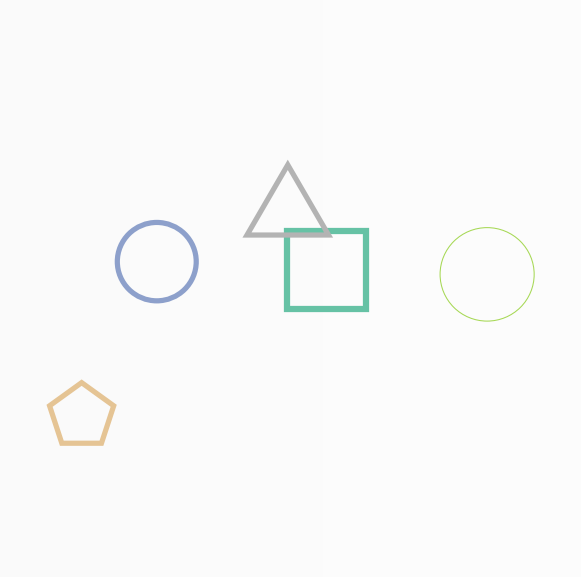[{"shape": "square", "thickness": 3, "radius": 0.34, "center": [0.562, 0.532]}, {"shape": "circle", "thickness": 2.5, "radius": 0.34, "center": [0.27, 0.546]}, {"shape": "circle", "thickness": 0.5, "radius": 0.4, "center": [0.838, 0.524]}, {"shape": "pentagon", "thickness": 2.5, "radius": 0.29, "center": [0.14, 0.279]}, {"shape": "triangle", "thickness": 2.5, "radius": 0.41, "center": [0.495, 0.633]}]